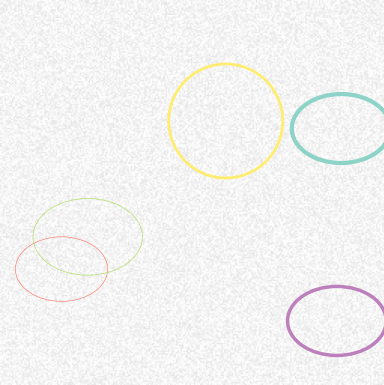[{"shape": "oval", "thickness": 3, "radius": 0.64, "center": [0.886, 0.666]}, {"shape": "oval", "thickness": 0.5, "radius": 0.6, "center": [0.16, 0.301]}, {"shape": "oval", "thickness": 0.5, "radius": 0.71, "center": [0.228, 0.385]}, {"shape": "oval", "thickness": 2.5, "radius": 0.64, "center": [0.875, 0.166]}, {"shape": "circle", "thickness": 2, "radius": 0.74, "center": [0.586, 0.686]}]